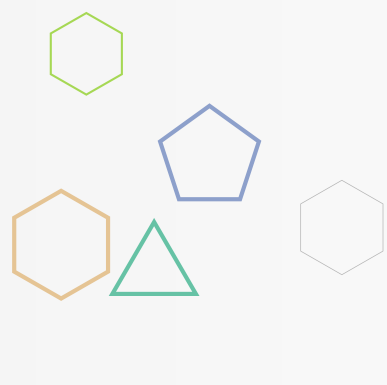[{"shape": "triangle", "thickness": 3, "radius": 0.62, "center": [0.398, 0.299]}, {"shape": "pentagon", "thickness": 3, "radius": 0.67, "center": [0.541, 0.591]}, {"shape": "hexagon", "thickness": 1.5, "radius": 0.53, "center": [0.223, 0.86]}, {"shape": "hexagon", "thickness": 3, "radius": 0.7, "center": [0.158, 0.364]}, {"shape": "hexagon", "thickness": 0.5, "radius": 0.61, "center": [0.882, 0.409]}]